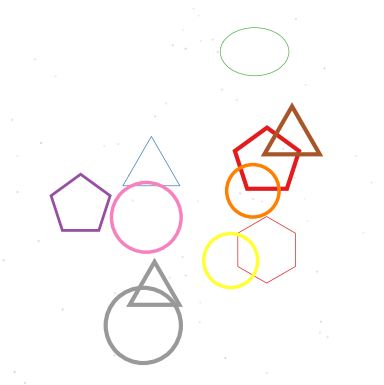[{"shape": "hexagon", "thickness": 0.5, "radius": 0.43, "center": [0.692, 0.351]}, {"shape": "pentagon", "thickness": 3, "radius": 0.44, "center": [0.694, 0.581]}, {"shape": "triangle", "thickness": 0.5, "radius": 0.43, "center": [0.393, 0.56]}, {"shape": "oval", "thickness": 0.5, "radius": 0.45, "center": [0.661, 0.866]}, {"shape": "pentagon", "thickness": 2, "radius": 0.4, "center": [0.209, 0.467]}, {"shape": "circle", "thickness": 2.5, "radius": 0.34, "center": [0.657, 0.504]}, {"shape": "circle", "thickness": 2.5, "radius": 0.35, "center": [0.599, 0.323]}, {"shape": "triangle", "thickness": 3, "radius": 0.42, "center": [0.759, 0.641]}, {"shape": "circle", "thickness": 2.5, "radius": 0.45, "center": [0.38, 0.435]}, {"shape": "circle", "thickness": 3, "radius": 0.49, "center": [0.372, 0.155]}, {"shape": "triangle", "thickness": 3, "radius": 0.37, "center": [0.401, 0.246]}]